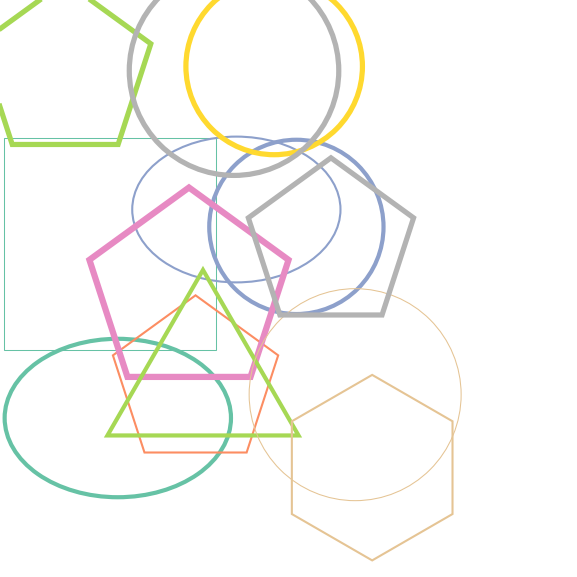[{"shape": "square", "thickness": 0.5, "radius": 0.92, "center": [0.19, 0.576]}, {"shape": "oval", "thickness": 2, "radius": 0.98, "center": [0.204, 0.275]}, {"shape": "pentagon", "thickness": 1, "radius": 0.75, "center": [0.339, 0.337]}, {"shape": "circle", "thickness": 2, "radius": 0.75, "center": [0.513, 0.606]}, {"shape": "oval", "thickness": 1, "radius": 0.9, "center": [0.409, 0.636]}, {"shape": "pentagon", "thickness": 3, "radius": 0.91, "center": [0.327, 0.493]}, {"shape": "triangle", "thickness": 2, "radius": 0.96, "center": [0.351, 0.341]}, {"shape": "pentagon", "thickness": 2.5, "radius": 0.78, "center": [0.113, 0.875]}, {"shape": "circle", "thickness": 2.5, "radius": 0.76, "center": [0.475, 0.884]}, {"shape": "circle", "thickness": 0.5, "radius": 0.92, "center": [0.615, 0.316]}, {"shape": "hexagon", "thickness": 1, "radius": 0.8, "center": [0.644, 0.189]}, {"shape": "pentagon", "thickness": 2.5, "radius": 0.75, "center": [0.573, 0.575]}, {"shape": "circle", "thickness": 2.5, "radius": 0.91, "center": [0.405, 0.877]}]